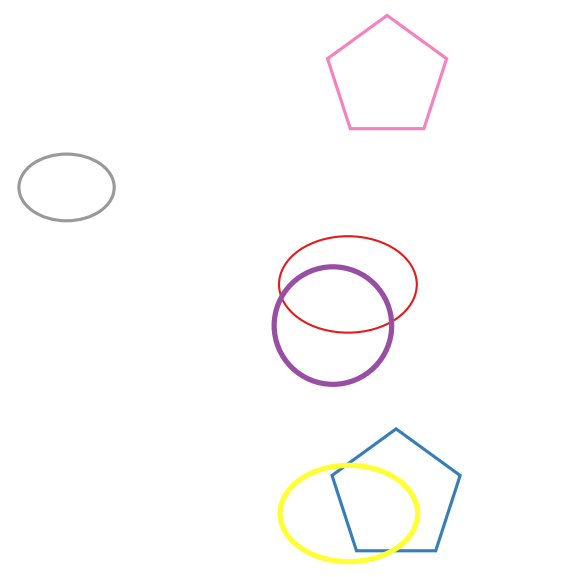[{"shape": "oval", "thickness": 1, "radius": 0.6, "center": [0.602, 0.507]}, {"shape": "pentagon", "thickness": 1.5, "radius": 0.58, "center": [0.686, 0.14]}, {"shape": "circle", "thickness": 2.5, "radius": 0.51, "center": [0.576, 0.435]}, {"shape": "oval", "thickness": 2.5, "radius": 0.6, "center": [0.604, 0.11]}, {"shape": "pentagon", "thickness": 1.5, "radius": 0.54, "center": [0.67, 0.864]}, {"shape": "oval", "thickness": 1.5, "radius": 0.41, "center": [0.115, 0.675]}]